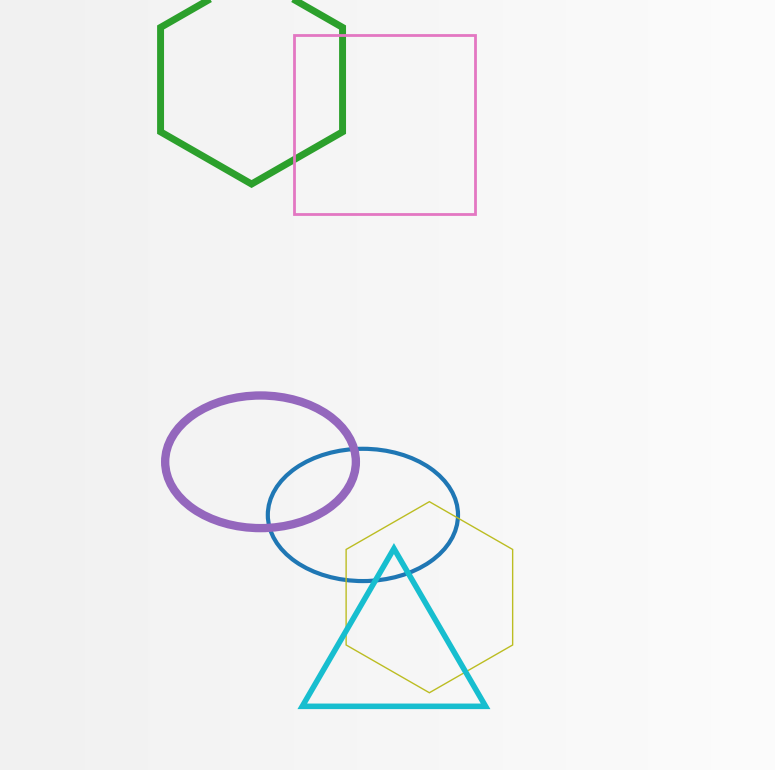[{"shape": "oval", "thickness": 1.5, "radius": 0.61, "center": [0.468, 0.331]}, {"shape": "hexagon", "thickness": 2.5, "radius": 0.68, "center": [0.325, 0.897]}, {"shape": "oval", "thickness": 3, "radius": 0.62, "center": [0.336, 0.4]}, {"shape": "square", "thickness": 1, "radius": 0.58, "center": [0.496, 0.838]}, {"shape": "hexagon", "thickness": 0.5, "radius": 0.62, "center": [0.554, 0.224]}, {"shape": "triangle", "thickness": 2, "radius": 0.68, "center": [0.508, 0.151]}]